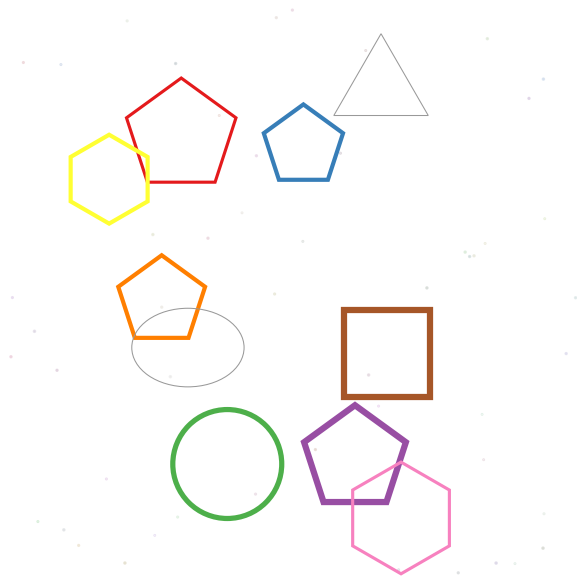[{"shape": "pentagon", "thickness": 1.5, "radius": 0.5, "center": [0.314, 0.764]}, {"shape": "pentagon", "thickness": 2, "radius": 0.36, "center": [0.525, 0.746]}, {"shape": "circle", "thickness": 2.5, "radius": 0.47, "center": [0.394, 0.196]}, {"shape": "pentagon", "thickness": 3, "radius": 0.46, "center": [0.615, 0.205]}, {"shape": "pentagon", "thickness": 2, "radius": 0.4, "center": [0.28, 0.478]}, {"shape": "hexagon", "thickness": 2, "radius": 0.38, "center": [0.189, 0.689]}, {"shape": "square", "thickness": 3, "radius": 0.37, "center": [0.67, 0.387]}, {"shape": "hexagon", "thickness": 1.5, "radius": 0.48, "center": [0.694, 0.102]}, {"shape": "triangle", "thickness": 0.5, "radius": 0.47, "center": [0.66, 0.846]}, {"shape": "oval", "thickness": 0.5, "radius": 0.49, "center": [0.325, 0.397]}]